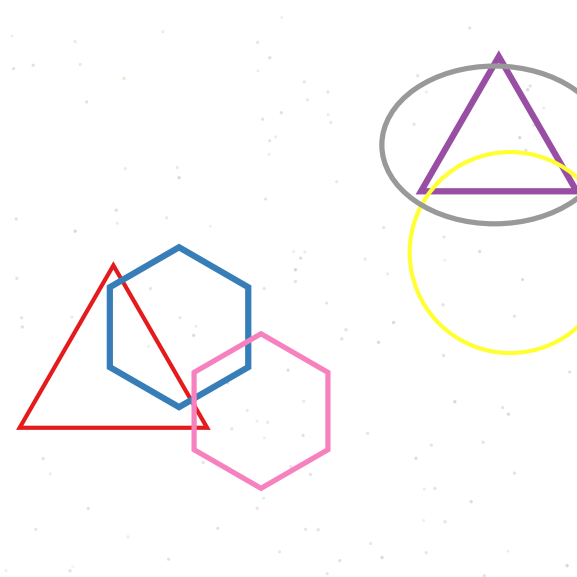[{"shape": "triangle", "thickness": 2, "radius": 0.94, "center": [0.196, 0.352]}, {"shape": "hexagon", "thickness": 3, "radius": 0.69, "center": [0.31, 0.433]}, {"shape": "triangle", "thickness": 3, "radius": 0.78, "center": [0.864, 0.746]}, {"shape": "circle", "thickness": 2, "radius": 0.87, "center": [0.883, 0.562]}, {"shape": "hexagon", "thickness": 2.5, "radius": 0.67, "center": [0.452, 0.287]}, {"shape": "oval", "thickness": 2.5, "radius": 0.98, "center": [0.856, 0.748]}]